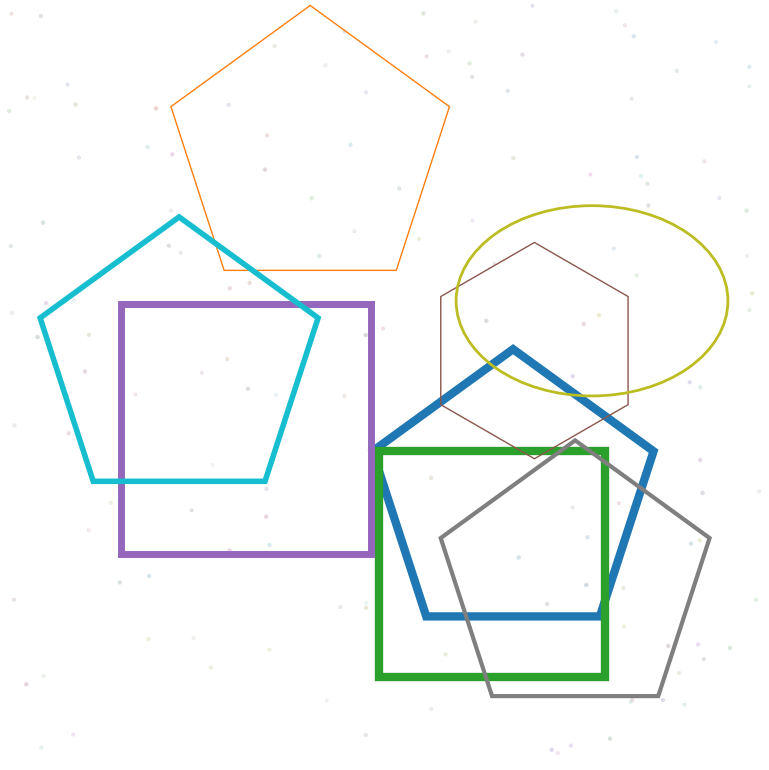[{"shape": "pentagon", "thickness": 3, "radius": 0.96, "center": [0.666, 0.355]}, {"shape": "pentagon", "thickness": 0.5, "radius": 0.95, "center": [0.403, 0.803]}, {"shape": "square", "thickness": 3, "radius": 0.73, "center": [0.639, 0.267]}, {"shape": "square", "thickness": 2.5, "radius": 0.81, "center": [0.32, 0.442]}, {"shape": "hexagon", "thickness": 0.5, "radius": 0.7, "center": [0.694, 0.545]}, {"shape": "pentagon", "thickness": 1.5, "radius": 0.92, "center": [0.747, 0.244]}, {"shape": "oval", "thickness": 1, "radius": 0.88, "center": [0.769, 0.609]}, {"shape": "pentagon", "thickness": 2, "radius": 0.95, "center": [0.233, 0.528]}]